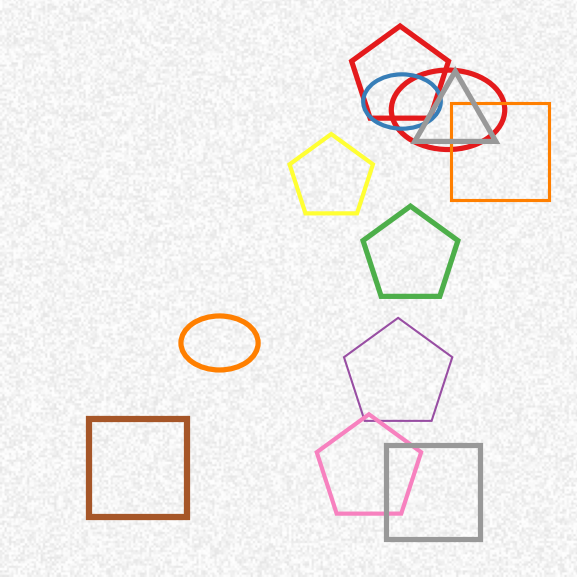[{"shape": "oval", "thickness": 2.5, "radius": 0.49, "center": [0.776, 0.809]}, {"shape": "pentagon", "thickness": 2.5, "radius": 0.44, "center": [0.693, 0.866]}, {"shape": "oval", "thickness": 2, "radius": 0.34, "center": [0.696, 0.823]}, {"shape": "pentagon", "thickness": 2.5, "radius": 0.43, "center": [0.711, 0.556]}, {"shape": "pentagon", "thickness": 1, "radius": 0.49, "center": [0.689, 0.35]}, {"shape": "oval", "thickness": 2.5, "radius": 0.33, "center": [0.38, 0.405]}, {"shape": "square", "thickness": 1.5, "radius": 0.42, "center": [0.866, 0.737]}, {"shape": "pentagon", "thickness": 2, "radius": 0.38, "center": [0.574, 0.691]}, {"shape": "square", "thickness": 3, "radius": 0.42, "center": [0.239, 0.189]}, {"shape": "pentagon", "thickness": 2, "radius": 0.48, "center": [0.639, 0.187]}, {"shape": "square", "thickness": 2.5, "radius": 0.41, "center": [0.75, 0.147]}, {"shape": "triangle", "thickness": 2.5, "radius": 0.41, "center": [0.788, 0.795]}]